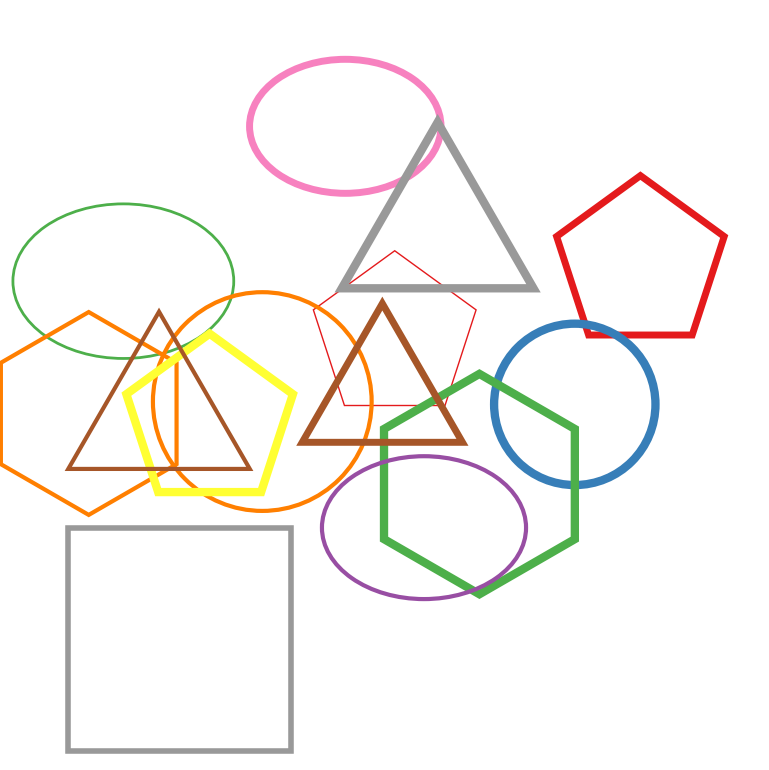[{"shape": "pentagon", "thickness": 0.5, "radius": 0.56, "center": [0.513, 0.563]}, {"shape": "pentagon", "thickness": 2.5, "radius": 0.57, "center": [0.832, 0.657]}, {"shape": "circle", "thickness": 3, "radius": 0.52, "center": [0.746, 0.475]}, {"shape": "hexagon", "thickness": 3, "radius": 0.72, "center": [0.623, 0.371]}, {"shape": "oval", "thickness": 1, "radius": 0.72, "center": [0.16, 0.635]}, {"shape": "oval", "thickness": 1.5, "radius": 0.66, "center": [0.551, 0.315]}, {"shape": "circle", "thickness": 1.5, "radius": 0.71, "center": [0.341, 0.479]}, {"shape": "hexagon", "thickness": 1.5, "radius": 0.66, "center": [0.115, 0.463]}, {"shape": "pentagon", "thickness": 3, "radius": 0.57, "center": [0.272, 0.453]}, {"shape": "triangle", "thickness": 2.5, "radius": 0.6, "center": [0.497, 0.486]}, {"shape": "triangle", "thickness": 1.5, "radius": 0.68, "center": [0.207, 0.459]}, {"shape": "oval", "thickness": 2.5, "radius": 0.62, "center": [0.448, 0.836]}, {"shape": "triangle", "thickness": 3, "radius": 0.72, "center": [0.568, 0.697]}, {"shape": "square", "thickness": 2, "radius": 0.72, "center": [0.233, 0.17]}]